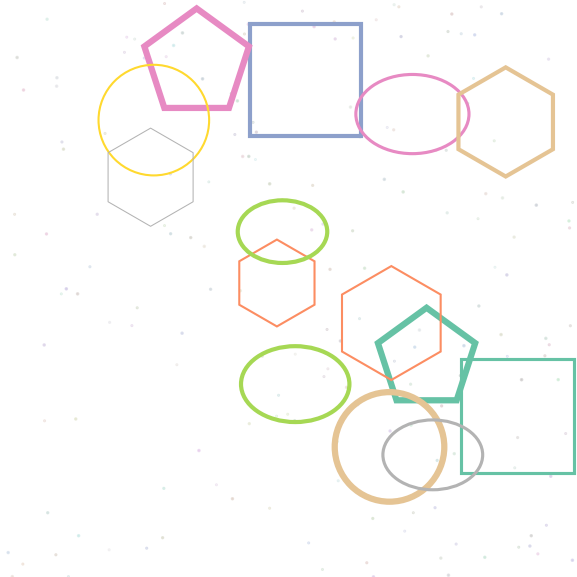[{"shape": "square", "thickness": 1.5, "radius": 0.49, "center": [0.896, 0.278]}, {"shape": "pentagon", "thickness": 3, "radius": 0.44, "center": [0.739, 0.378]}, {"shape": "hexagon", "thickness": 1, "radius": 0.49, "center": [0.678, 0.44]}, {"shape": "hexagon", "thickness": 1, "radius": 0.38, "center": [0.479, 0.509]}, {"shape": "square", "thickness": 2, "radius": 0.48, "center": [0.529, 0.861]}, {"shape": "pentagon", "thickness": 3, "radius": 0.48, "center": [0.341, 0.889]}, {"shape": "oval", "thickness": 1.5, "radius": 0.49, "center": [0.714, 0.802]}, {"shape": "oval", "thickness": 2, "radius": 0.47, "center": [0.511, 0.334]}, {"shape": "oval", "thickness": 2, "radius": 0.39, "center": [0.489, 0.598]}, {"shape": "circle", "thickness": 1, "radius": 0.48, "center": [0.266, 0.791]}, {"shape": "hexagon", "thickness": 2, "radius": 0.47, "center": [0.876, 0.788]}, {"shape": "circle", "thickness": 3, "radius": 0.47, "center": [0.674, 0.225]}, {"shape": "oval", "thickness": 1.5, "radius": 0.43, "center": [0.749, 0.212]}, {"shape": "hexagon", "thickness": 0.5, "radius": 0.42, "center": [0.261, 0.692]}]